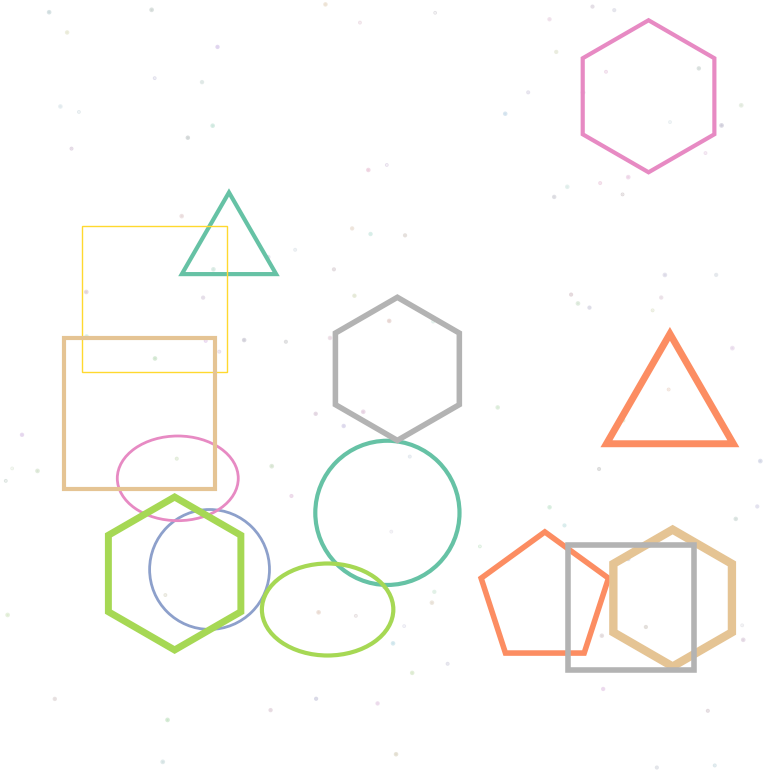[{"shape": "triangle", "thickness": 1.5, "radius": 0.35, "center": [0.297, 0.679]}, {"shape": "circle", "thickness": 1.5, "radius": 0.47, "center": [0.503, 0.334]}, {"shape": "triangle", "thickness": 2.5, "radius": 0.48, "center": [0.87, 0.471]}, {"shape": "pentagon", "thickness": 2, "radius": 0.43, "center": [0.708, 0.222]}, {"shape": "circle", "thickness": 1, "radius": 0.39, "center": [0.272, 0.26]}, {"shape": "oval", "thickness": 1, "radius": 0.39, "center": [0.231, 0.379]}, {"shape": "hexagon", "thickness": 1.5, "radius": 0.49, "center": [0.842, 0.875]}, {"shape": "hexagon", "thickness": 2.5, "radius": 0.5, "center": [0.227, 0.255]}, {"shape": "oval", "thickness": 1.5, "radius": 0.43, "center": [0.425, 0.208]}, {"shape": "square", "thickness": 0.5, "radius": 0.47, "center": [0.2, 0.612]}, {"shape": "square", "thickness": 1.5, "radius": 0.49, "center": [0.181, 0.463]}, {"shape": "hexagon", "thickness": 3, "radius": 0.44, "center": [0.874, 0.223]}, {"shape": "hexagon", "thickness": 2, "radius": 0.46, "center": [0.516, 0.521]}, {"shape": "square", "thickness": 2, "radius": 0.41, "center": [0.82, 0.211]}]